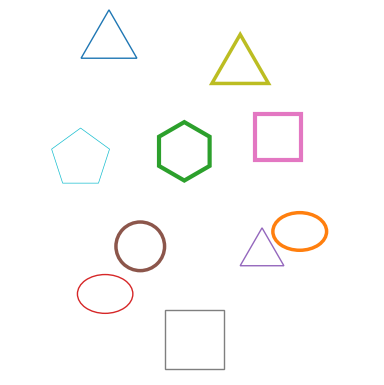[{"shape": "triangle", "thickness": 1, "radius": 0.42, "center": [0.283, 0.891]}, {"shape": "oval", "thickness": 2.5, "radius": 0.35, "center": [0.779, 0.399]}, {"shape": "hexagon", "thickness": 3, "radius": 0.38, "center": [0.479, 0.607]}, {"shape": "oval", "thickness": 1, "radius": 0.36, "center": [0.273, 0.236]}, {"shape": "triangle", "thickness": 1, "radius": 0.33, "center": [0.681, 0.343]}, {"shape": "circle", "thickness": 2.5, "radius": 0.32, "center": [0.364, 0.36]}, {"shape": "square", "thickness": 3, "radius": 0.3, "center": [0.722, 0.644]}, {"shape": "square", "thickness": 1, "radius": 0.38, "center": [0.505, 0.118]}, {"shape": "triangle", "thickness": 2.5, "radius": 0.42, "center": [0.624, 0.826]}, {"shape": "pentagon", "thickness": 0.5, "radius": 0.4, "center": [0.209, 0.588]}]